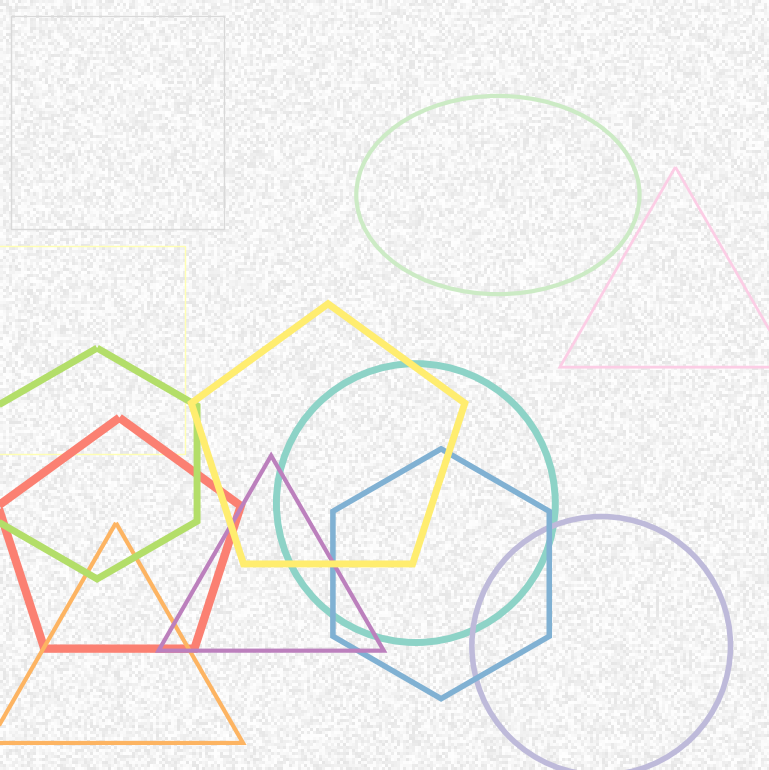[{"shape": "circle", "thickness": 2.5, "radius": 0.91, "center": [0.54, 0.347]}, {"shape": "square", "thickness": 0.5, "radius": 0.67, "center": [0.105, 0.546]}, {"shape": "circle", "thickness": 2, "radius": 0.84, "center": [0.781, 0.161]}, {"shape": "pentagon", "thickness": 3, "radius": 0.83, "center": [0.155, 0.292]}, {"shape": "hexagon", "thickness": 2, "radius": 0.81, "center": [0.573, 0.255]}, {"shape": "triangle", "thickness": 1.5, "radius": 0.95, "center": [0.151, 0.13]}, {"shape": "hexagon", "thickness": 2.5, "radius": 0.75, "center": [0.126, 0.398]}, {"shape": "triangle", "thickness": 1, "radius": 0.87, "center": [0.877, 0.61]}, {"shape": "square", "thickness": 0.5, "radius": 0.69, "center": [0.152, 0.84]}, {"shape": "triangle", "thickness": 1.5, "radius": 0.84, "center": [0.352, 0.239]}, {"shape": "oval", "thickness": 1.5, "radius": 0.92, "center": [0.647, 0.747]}, {"shape": "pentagon", "thickness": 2.5, "radius": 0.93, "center": [0.426, 0.419]}]